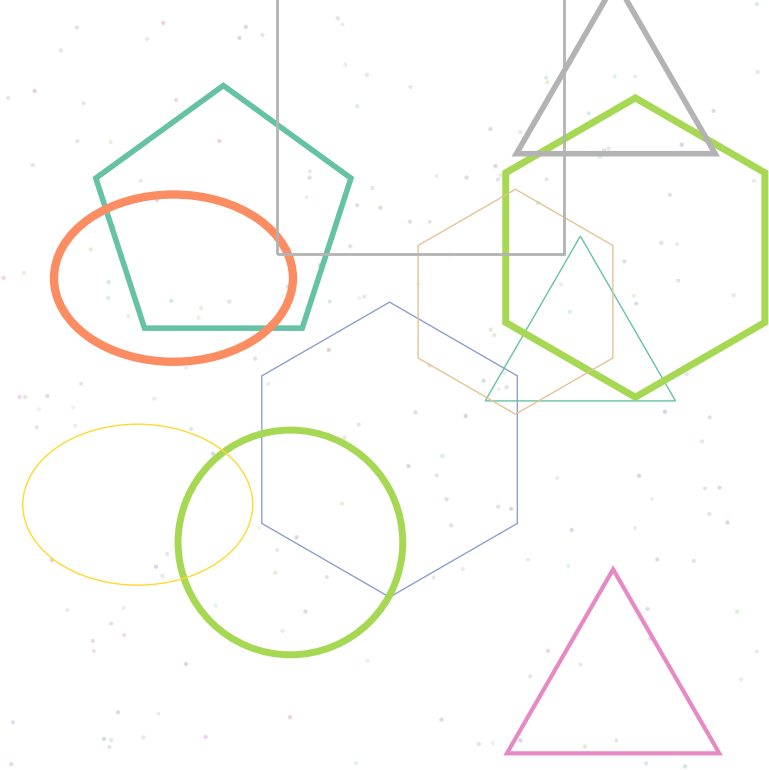[{"shape": "pentagon", "thickness": 2, "radius": 0.87, "center": [0.29, 0.715]}, {"shape": "triangle", "thickness": 0.5, "radius": 0.71, "center": [0.754, 0.551]}, {"shape": "oval", "thickness": 3, "radius": 0.78, "center": [0.225, 0.639]}, {"shape": "hexagon", "thickness": 0.5, "radius": 0.96, "center": [0.506, 0.416]}, {"shape": "triangle", "thickness": 1.5, "radius": 0.8, "center": [0.796, 0.101]}, {"shape": "circle", "thickness": 2.5, "radius": 0.73, "center": [0.377, 0.296]}, {"shape": "hexagon", "thickness": 2.5, "radius": 0.97, "center": [0.825, 0.678]}, {"shape": "oval", "thickness": 0.5, "radius": 0.75, "center": [0.179, 0.345]}, {"shape": "hexagon", "thickness": 0.5, "radius": 0.73, "center": [0.669, 0.608]}, {"shape": "triangle", "thickness": 2, "radius": 0.75, "center": [0.8, 0.875]}, {"shape": "square", "thickness": 1, "radius": 0.93, "center": [0.546, 0.857]}]